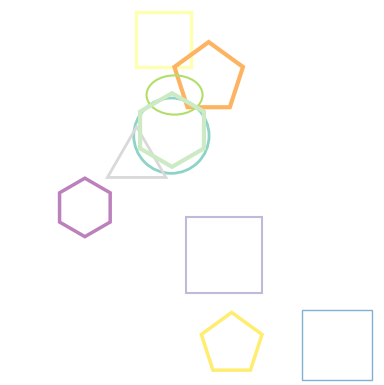[{"shape": "circle", "thickness": 2, "radius": 0.49, "center": [0.445, 0.648]}, {"shape": "square", "thickness": 2.5, "radius": 0.36, "center": [0.425, 0.897]}, {"shape": "square", "thickness": 1.5, "radius": 0.49, "center": [0.581, 0.337]}, {"shape": "square", "thickness": 1, "radius": 0.45, "center": [0.876, 0.103]}, {"shape": "pentagon", "thickness": 3, "radius": 0.47, "center": [0.542, 0.797]}, {"shape": "oval", "thickness": 1.5, "radius": 0.36, "center": [0.453, 0.753]}, {"shape": "triangle", "thickness": 2, "radius": 0.44, "center": [0.355, 0.583]}, {"shape": "hexagon", "thickness": 2.5, "radius": 0.38, "center": [0.22, 0.461]}, {"shape": "hexagon", "thickness": 3, "radius": 0.48, "center": [0.447, 0.662]}, {"shape": "pentagon", "thickness": 2.5, "radius": 0.41, "center": [0.602, 0.106]}]